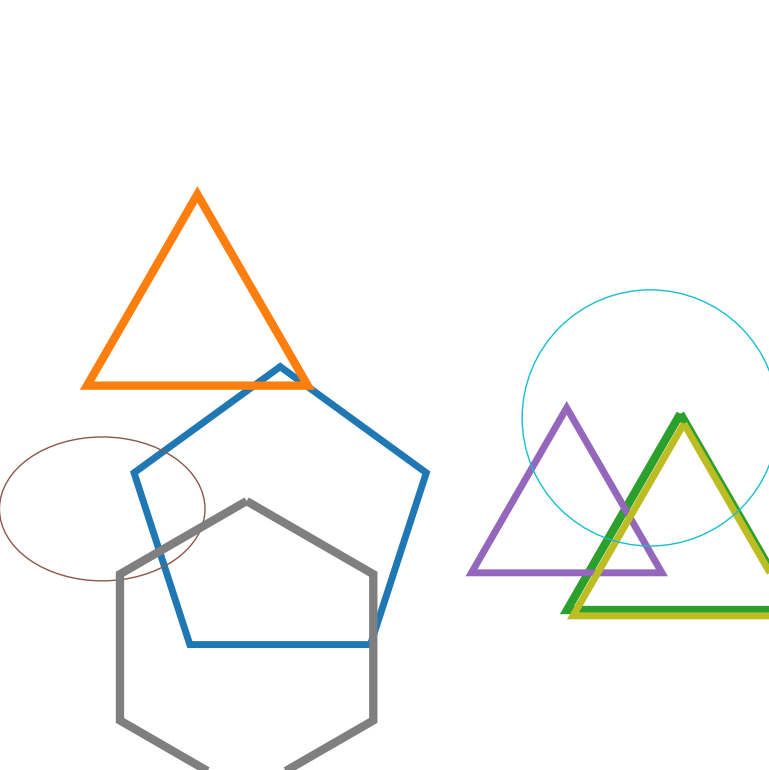[{"shape": "pentagon", "thickness": 2.5, "radius": 1.0, "center": [0.364, 0.324]}, {"shape": "triangle", "thickness": 3, "radius": 0.83, "center": [0.256, 0.582]}, {"shape": "triangle", "thickness": 3, "radius": 0.85, "center": [0.884, 0.293]}, {"shape": "triangle", "thickness": 2.5, "radius": 0.71, "center": [0.736, 0.327]}, {"shape": "oval", "thickness": 0.5, "radius": 0.67, "center": [0.133, 0.339]}, {"shape": "hexagon", "thickness": 3, "radius": 0.95, "center": [0.32, 0.159]}, {"shape": "triangle", "thickness": 2.5, "radius": 0.83, "center": [0.888, 0.283]}, {"shape": "circle", "thickness": 0.5, "radius": 0.83, "center": [0.844, 0.457]}]